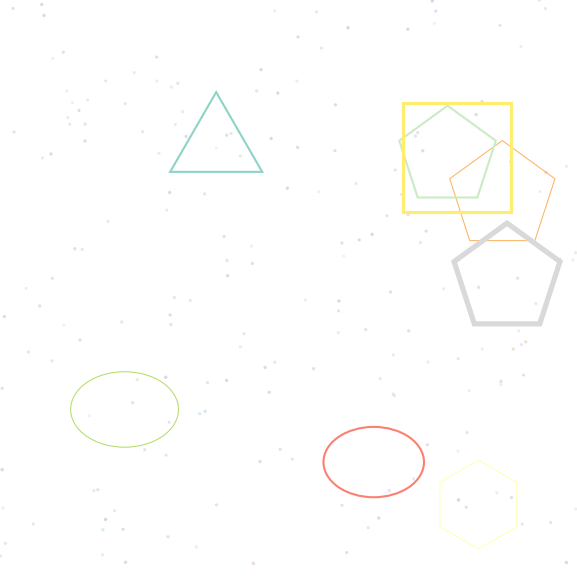[{"shape": "triangle", "thickness": 1, "radius": 0.46, "center": [0.374, 0.748]}, {"shape": "hexagon", "thickness": 0.5, "radius": 0.38, "center": [0.828, 0.125]}, {"shape": "oval", "thickness": 1, "radius": 0.44, "center": [0.647, 0.199]}, {"shape": "pentagon", "thickness": 0.5, "radius": 0.48, "center": [0.87, 0.66]}, {"shape": "oval", "thickness": 0.5, "radius": 0.47, "center": [0.216, 0.29]}, {"shape": "pentagon", "thickness": 2.5, "radius": 0.48, "center": [0.878, 0.516]}, {"shape": "pentagon", "thickness": 1, "radius": 0.44, "center": [0.775, 0.728]}, {"shape": "square", "thickness": 1.5, "radius": 0.47, "center": [0.792, 0.727]}]